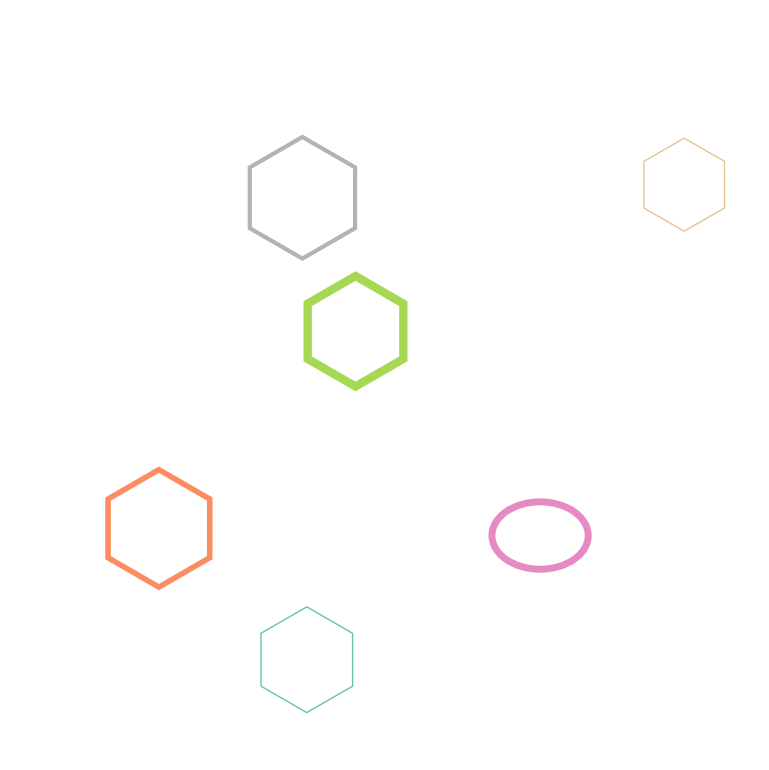[{"shape": "hexagon", "thickness": 0.5, "radius": 0.34, "center": [0.398, 0.143]}, {"shape": "hexagon", "thickness": 2, "radius": 0.38, "center": [0.206, 0.314]}, {"shape": "oval", "thickness": 2.5, "radius": 0.31, "center": [0.701, 0.305]}, {"shape": "hexagon", "thickness": 3, "radius": 0.36, "center": [0.462, 0.57]}, {"shape": "hexagon", "thickness": 0.5, "radius": 0.3, "center": [0.889, 0.76]}, {"shape": "hexagon", "thickness": 1.5, "radius": 0.39, "center": [0.393, 0.743]}]